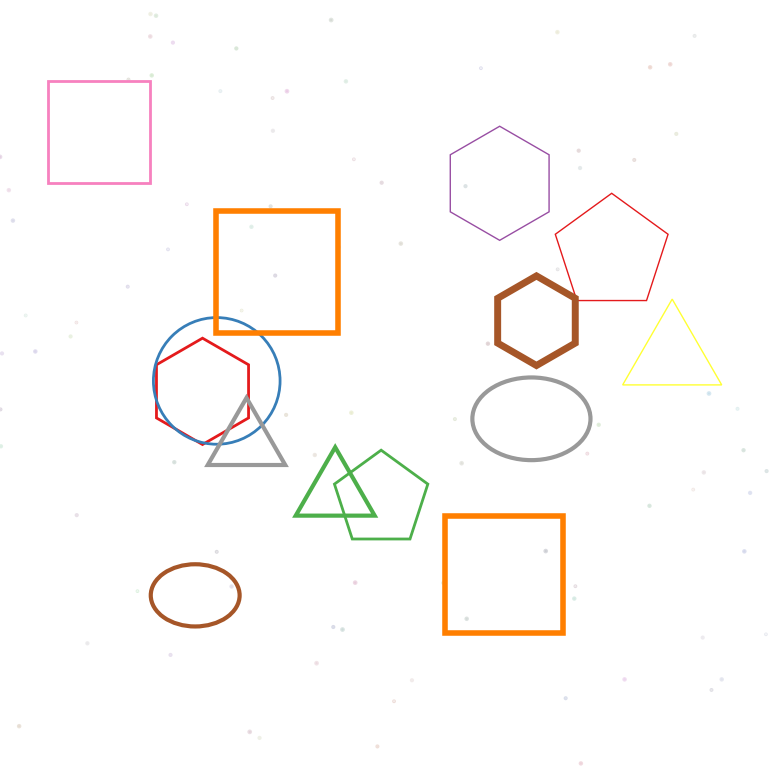[{"shape": "hexagon", "thickness": 1, "radius": 0.35, "center": [0.263, 0.492]}, {"shape": "pentagon", "thickness": 0.5, "radius": 0.38, "center": [0.794, 0.672]}, {"shape": "circle", "thickness": 1, "radius": 0.41, "center": [0.281, 0.505]}, {"shape": "pentagon", "thickness": 1, "radius": 0.32, "center": [0.495, 0.352]}, {"shape": "triangle", "thickness": 1.5, "radius": 0.3, "center": [0.435, 0.36]}, {"shape": "hexagon", "thickness": 0.5, "radius": 0.37, "center": [0.649, 0.762]}, {"shape": "square", "thickness": 2, "radius": 0.4, "center": [0.36, 0.646]}, {"shape": "square", "thickness": 2, "radius": 0.38, "center": [0.655, 0.254]}, {"shape": "triangle", "thickness": 0.5, "radius": 0.37, "center": [0.873, 0.537]}, {"shape": "oval", "thickness": 1.5, "radius": 0.29, "center": [0.254, 0.227]}, {"shape": "hexagon", "thickness": 2.5, "radius": 0.29, "center": [0.697, 0.584]}, {"shape": "square", "thickness": 1, "radius": 0.33, "center": [0.129, 0.829]}, {"shape": "triangle", "thickness": 1.5, "radius": 0.29, "center": [0.32, 0.425]}, {"shape": "oval", "thickness": 1.5, "radius": 0.38, "center": [0.69, 0.456]}]